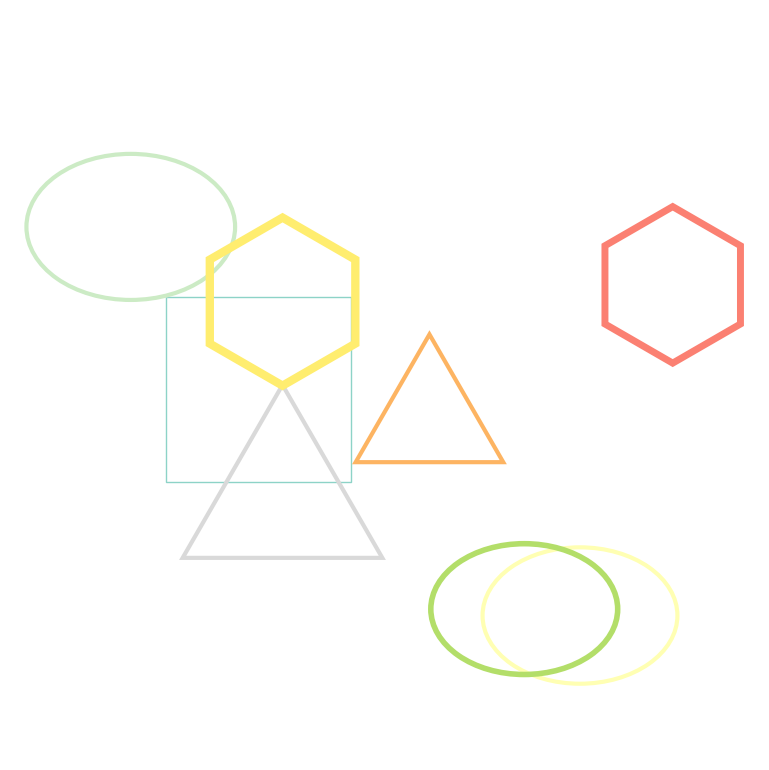[{"shape": "square", "thickness": 0.5, "radius": 0.6, "center": [0.335, 0.494]}, {"shape": "oval", "thickness": 1.5, "radius": 0.63, "center": [0.753, 0.201]}, {"shape": "hexagon", "thickness": 2.5, "radius": 0.51, "center": [0.874, 0.63]}, {"shape": "triangle", "thickness": 1.5, "radius": 0.55, "center": [0.558, 0.455]}, {"shape": "oval", "thickness": 2, "radius": 0.61, "center": [0.681, 0.209]}, {"shape": "triangle", "thickness": 1.5, "radius": 0.75, "center": [0.367, 0.35]}, {"shape": "oval", "thickness": 1.5, "radius": 0.68, "center": [0.17, 0.705]}, {"shape": "hexagon", "thickness": 3, "radius": 0.55, "center": [0.367, 0.608]}]